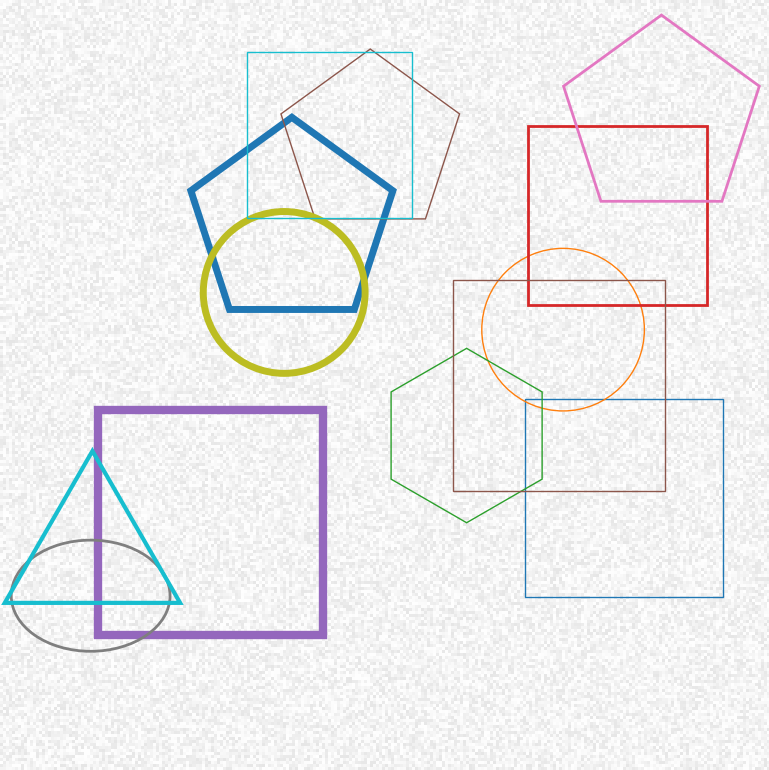[{"shape": "square", "thickness": 0.5, "radius": 0.64, "center": [0.81, 0.353]}, {"shape": "pentagon", "thickness": 2.5, "radius": 0.69, "center": [0.379, 0.71]}, {"shape": "circle", "thickness": 0.5, "radius": 0.53, "center": [0.731, 0.572]}, {"shape": "hexagon", "thickness": 0.5, "radius": 0.57, "center": [0.606, 0.434]}, {"shape": "square", "thickness": 1, "radius": 0.58, "center": [0.802, 0.72]}, {"shape": "square", "thickness": 3, "radius": 0.73, "center": [0.274, 0.322]}, {"shape": "square", "thickness": 0.5, "radius": 0.69, "center": [0.726, 0.5]}, {"shape": "pentagon", "thickness": 0.5, "radius": 0.61, "center": [0.481, 0.814]}, {"shape": "pentagon", "thickness": 1, "radius": 0.67, "center": [0.859, 0.847]}, {"shape": "oval", "thickness": 1, "radius": 0.52, "center": [0.118, 0.226]}, {"shape": "circle", "thickness": 2.5, "radius": 0.53, "center": [0.369, 0.62]}, {"shape": "square", "thickness": 0.5, "radius": 0.54, "center": [0.428, 0.825]}, {"shape": "triangle", "thickness": 1.5, "radius": 0.66, "center": [0.12, 0.283]}]